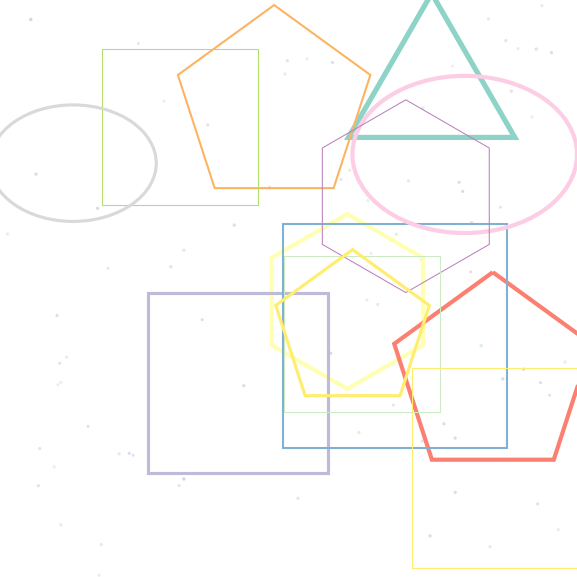[{"shape": "triangle", "thickness": 2.5, "radius": 0.83, "center": [0.747, 0.844]}, {"shape": "hexagon", "thickness": 2, "radius": 0.76, "center": [0.601, 0.477]}, {"shape": "square", "thickness": 1.5, "radius": 0.78, "center": [0.413, 0.336]}, {"shape": "pentagon", "thickness": 2, "radius": 0.9, "center": [0.853, 0.348]}, {"shape": "square", "thickness": 1, "radius": 0.97, "center": [0.684, 0.418]}, {"shape": "pentagon", "thickness": 1, "radius": 0.88, "center": [0.475, 0.815]}, {"shape": "square", "thickness": 0.5, "radius": 0.67, "center": [0.312, 0.779]}, {"shape": "oval", "thickness": 2, "radius": 0.97, "center": [0.805, 0.732]}, {"shape": "oval", "thickness": 1.5, "radius": 0.72, "center": [0.126, 0.717]}, {"shape": "hexagon", "thickness": 0.5, "radius": 0.83, "center": [0.703, 0.659]}, {"shape": "square", "thickness": 0.5, "radius": 0.68, "center": [0.627, 0.421]}, {"shape": "square", "thickness": 0.5, "radius": 0.87, "center": [0.887, 0.189]}, {"shape": "pentagon", "thickness": 1.5, "radius": 0.7, "center": [0.611, 0.427]}]